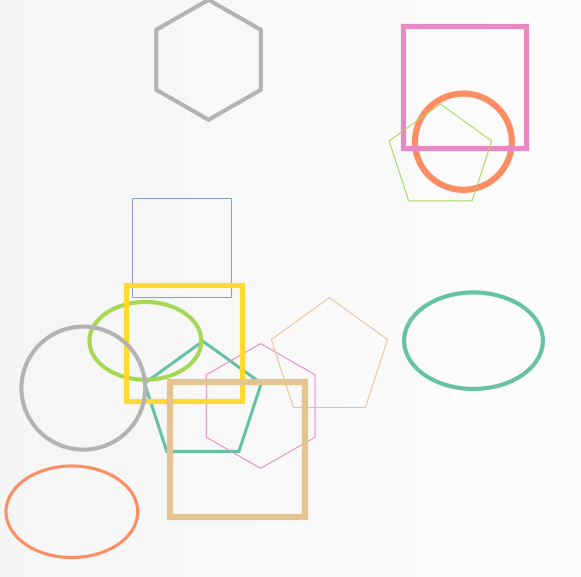[{"shape": "pentagon", "thickness": 1.5, "radius": 0.53, "center": [0.349, 0.303]}, {"shape": "oval", "thickness": 2, "radius": 0.6, "center": [0.815, 0.409]}, {"shape": "circle", "thickness": 3, "radius": 0.42, "center": [0.797, 0.754]}, {"shape": "oval", "thickness": 1.5, "radius": 0.57, "center": [0.124, 0.113]}, {"shape": "square", "thickness": 0.5, "radius": 0.43, "center": [0.312, 0.57]}, {"shape": "square", "thickness": 2.5, "radius": 0.53, "center": [0.799, 0.848]}, {"shape": "hexagon", "thickness": 0.5, "radius": 0.54, "center": [0.448, 0.296]}, {"shape": "pentagon", "thickness": 0.5, "radius": 0.46, "center": [0.758, 0.726]}, {"shape": "oval", "thickness": 2, "radius": 0.48, "center": [0.25, 0.409]}, {"shape": "square", "thickness": 2.5, "radius": 0.5, "center": [0.316, 0.406]}, {"shape": "square", "thickness": 3, "radius": 0.58, "center": [0.408, 0.221]}, {"shape": "pentagon", "thickness": 0.5, "radius": 0.53, "center": [0.567, 0.379]}, {"shape": "hexagon", "thickness": 2, "radius": 0.52, "center": [0.359, 0.896]}, {"shape": "circle", "thickness": 2, "radius": 0.53, "center": [0.143, 0.327]}]